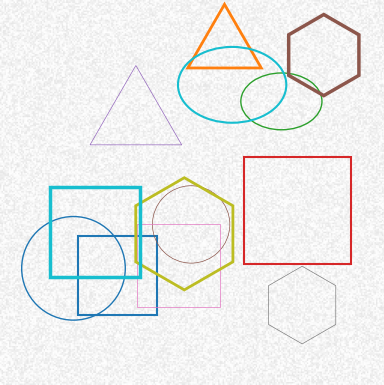[{"shape": "square", "thickness": 1.5, "radius": 0.52, "center": [0.305, 0.284]}, {"shape": "circle", "thickness": 1, "radius": 0.67, "center": [0.191, 0.303]}, {"shape": "triangle", "thickness": 2, "radius": 0.55, "center": [0.583, 0.879]}, {"shape": "oval", "thickness": 1, "radius": 0.53, "center": [0.731, 0.737]}, {"shape": "square", "thickness": 1.5, "radius": 0.7, "center": [0.773, 0.454]}, {"shape": "triangle", "thickness": 0.5, "radius": 0.69, "center": [0.353, 0.693]}, {"shape": "hexagon", "thickness": 2.5, "radius": 0.53, "center": [0.841, 0.857]}, {"shape": "circle", "thickness": 0.5, "radius": 0.5, "center": [0.496, 0.417]}, {"shape": "square", "thickness": 0.5, "radius": 0.54, "center": [0.463, 0.31]}, {"shape": "hexagon", "thickness": 0.5, "radius": 0.5, "center": [0.785, 0.208]}, {"shape": "hexagon", "thickness": 2, "radius": 0.73, "center": [0.479, 0.393]}, {"shape": "square", "thickness": 2.5, "radius": 0.58, "center": [0.248, 0.397]}, {"shape": "oval", "thickness": 1.5, "radius": 0.7, "center": [0.603, 0.78]}]